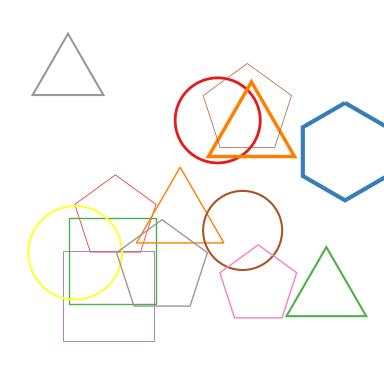[{"shape": "circle", "thickness": 2, "radius": 0.55, "center": [0.565, 0.687]}, {"shape": "pentagon", "thickness": 0.5, "radius": 0.55, "center": [0.3, 0.435]}, {"shape": "hexagon", "thickness": 3, "radius": 0.63, "center": [0.896, 0.606]}, {"shape": "triangle", "thickness": 1.5, "radius": 0.6, "center": [0.848, 0.239]}, {"shape": "square", "thickness": 1, "radius": 0.56, "center": [0.292, 0.322]}, {"shape": "square", "thickness": 0.5, "radius": 0.59, "center": [0.282, 0.231]}, {"shape": "triangle", "thickness": 2.5, "radius": 0.65, "center": [0.653, 0.658]}, {"shape": "triangle", "thickness": 1, "radius": 0.66, "center": [0.468, 0.435]}, {"shape": "circle", "thickness": 1.5, "radius": 0.61, "center": [0.195, 0.343]}, {"shape": "pentagon", "thickness": 0.5, "radius": 0.6, "center": [0.642, 0.714]}, {"shape": "circle", "thickness": 1.5, "radius": 0.51, "center": [0.63, 0.401]}, {"shape": "pentagon", "thickness": 1, "radius": 0.52, "center": [0.671, 0.259]}, {"shape": "pentagon", "thickness": 1, "radius": 0.62, "center": [0.421, 0.305]}, {"shape": "triangle", "thickness": 1.5, "radius": 0.53, "center": [0.177, 0.806]}]